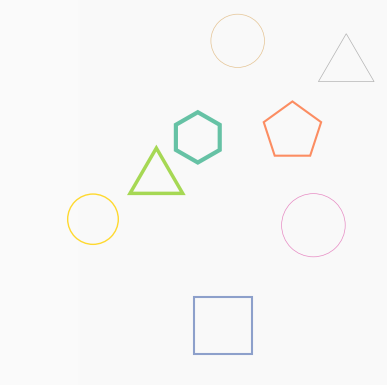[{"shape": "hexagon", "thickness": 3, "radius": 0.33, "center": [0.51, 0.643]}, {"shape": "pentagon", "thickness": 1.5, "radius": 0.39, "center": [0.755, 0.659]}, {"shape": "square", "thickness": 1.5, "radius": 0.37, "center": [0.576, 0.154]}, {"shape": "circle", "thickness": 0.5, "radius": 0.41, "center": [0.809, 0.415]}, {"shape": "triangle", "thickness": 2.5, "radius": 0.39, "center": [0.403, 0.537]}, {"shape": "circle", "thickness": 1, "radius": 0.33, "center": [0.24, 0.431]}, {"shape": "circle", "thickness": 0.5, "radius": 0.35, "center": [0.613, 0.894]}, {"shape": "triangle", "thickness": 0.5, "radius": 0.42, "center": [0.894, 0.829]}]